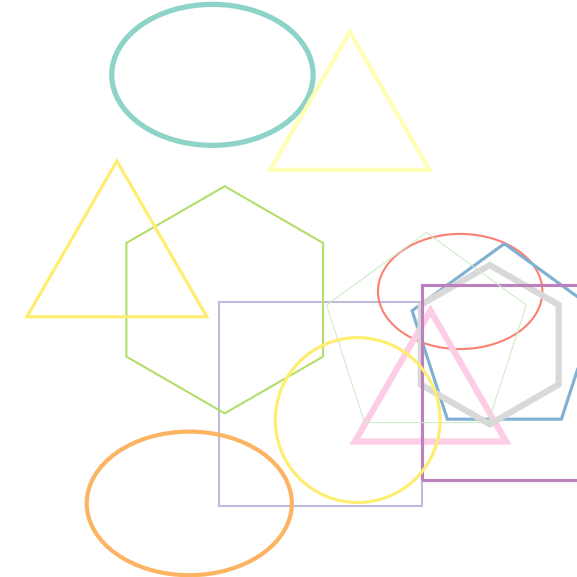[{"shape": "oval", "thickness": 2.5, "radius": 0.87, "center": [0.368, 0.87]}, {"shape": "triangle", "thickness": 2, "radius": 0.8, "center": [0.606, 0.785]}, {"shape": "square", "thickness": 1, "radius": 0.88, "center": [0.555, 0.3]}, {"shape": "oval", "thickness": 1, "radius": 0.71, "center": [0.797, 0.494]}, {"shape": "pentagon", "thickness": 1.5, "radius": 0.84, "center": [0.873, 0.409]}, {"shape": "oval", "thickness": 2, "radius": 0.89, "center": [0.328, 0.127]}, {"shape": "hexagon", "thickness": 1, "radius": 0.98, "center": [0.389, 0.48]}, {"shape": "triangle", "thickness": 3, "radius": 0.76, "center": [0.745, 0.31]}, {"shape": "hexagon", "thickness": 3, "radius": 0.69, "center": [0.848, 0.402]}, {"shape": "square", "thickness": 1.5, "radius": 0.85, "center": [0.9, 0.336]}, {"shape": "pentagon", "thickness": 0.5, "radius": 0.91, "center": [0.738, 0.415]}, {"shape": "triangle", "thickness": 1.5, "radius": 0.9, "center": [0.202, 0.541]}, {"shape": "circle", "thickness": 1.5, "radius": 0.71, "center": [0.619, 0.272]}]